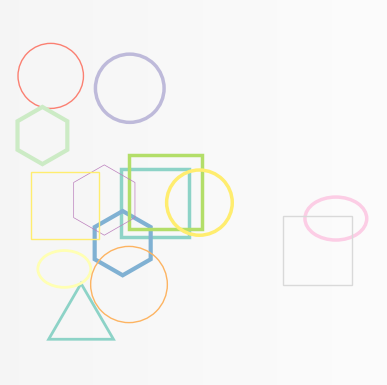[{"shape": "square", "thickness": 2.5, "radius": 0.44, "center": [0.4, 0.472]}, {"shape": "triangle", "thickness": 2, "radius": 0.48, "center": [0.209, 0.167]}, {"shape": "oval", "thickness": 2, "radius": 0.34, "center": [0.166, 0.301]}, {"shape": "circle", "thickness": 2.5, "radius": 0.44, "center": [0.335, 0.771]}, {"shape": "circle", "thickness": 1, "radius": 0.42, "center": [0.131, 0.803]}, {"shape": "hexagon", "thickness": 3, "radius": 0.42, "center": [0.317, 0.368]}, {"shape": "circle", "thickness": 1, "radius": 0.49, "center": [0.333, 0.261]}, {"shape": "square", "thickness": 2.5, "radius": 0.48, "center": [0.427, 0.502]}, {"shape": "oval", "thickness": 2.5, "radius": 0.4, "center": [0.867, 0.432]}, {"shape": "square", "thickness": 1, "radius": 0.45, "center": [0.819, 0.351]}, {"shape": "hexagon", "thickness": 0.5, "radius": 0.46, "center": [0.269, 0.48]}, {"shape": "hexagon", "thickness": 3, "radius": 0.37, "center": [0.109, 0.648]}, {"shape": "circle", "thickness": 2.5, "radius": 0.42, "center": [0.515, 0.474]}, {"shape": "square", "thickness": 1, "radius": 0.43, "center": [0.168, 0.466]}]